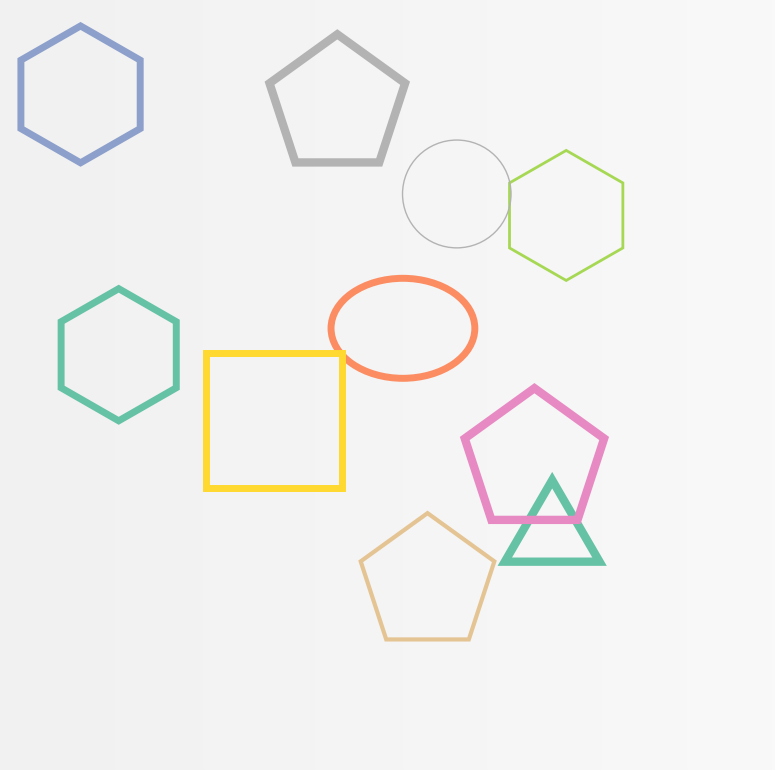[{"shape": "hexagon", "thickness": 2.5, "radius": 0.43, "center": [0.153, 0.539]}, {"shape": "triangle", "thickness": 3, "radius": 0.35, "center": [0.712, 0.306]}, {"shape": "oval", "thickness": 2.5, "radius": 0.46, "center": [0.52, 0.574]}, {"shape": "hexagon", "thickness": 2.5, "radius": 0.44, "center": [0.104, 0.877]}, {"shape": "pentagon", "thickness": 3, "radius": 0.47, "center": [0.69, 0.401]}, {"shape": "hexagon", "thickness": 1, "radius": 0.42, "center": [0.731, 0.72]}, {"shape": "square", "thickness": 2.5, "radius": 0.44, "center": [0.353, 0.454]}, {"shape": "pentagon", "thickness": 1.5, "radius": 0.45, "center": [0.552, 0.243]}, {"shape": "pentagon", "thickness": 3, "radius": 0.46, "center": [0.435, 0.863]}, {"shape": "circle", "thickness": 0.5, "radius": 0.35, "center": [0.589, 0.748]}]